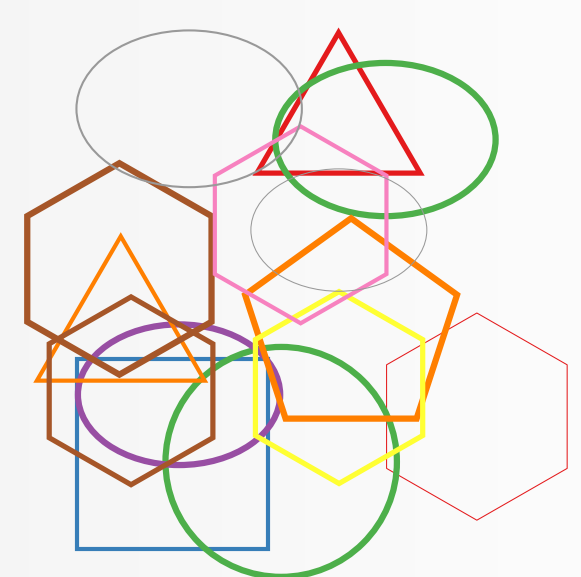[{"shape": "hexagon", "thickness": 0.5, "radius": 0.9, "center": [0.82, 0.278]}, {"shape": "triangle", "thickness": 2.5, "radius": 0.81, "center": [0.582, 0.78]}, {"shape": "square", "thickness": 2, "radius": 0.82, "center": [0.297, 0.214]}, {"shape": "oval", "thickness": 3, "radius": 0.95, "center": [0.663, 0.757]}, {"shape": "circle", "thickness": 3, "radius": 1.0, "center": [0.484, 0.199]}, {"shape": "oval", "thickness": 3, "radius": 0.87, "center": [0.308, 0.316]}, {"shape": "triangle", "thickness": 2, "radius": 0.83, "center": [0.208, 0.423]}, {"shape": "pentagon", "thickness": 3, "radius": 0.96, "center": [0.604, 0.429]}, {"shape": "hexagon", "thickness": 2.5, "radius": 0.83, "center": [0.583, 0.328]}, {"shape": "hexagon", "thickness": 3, "radius": 0.92, "center": [0.205, 0.533]}, {"shape": "hexagon", "thickness": 2.5, "radius": 0.81, "center": [0.225, 0.322]}, {"shape": "hexagon", "thickness": 2, "radius": 0.85, "center": [0.517, 0.61]}, {"shape": "oval", "thickness": 1, "radius": 0.97, "center": [0.325, 0.811]}, {"shape": "oval", "thickness": 0.5, "radius": 0.76, "center": [0.583, 0.601]}]